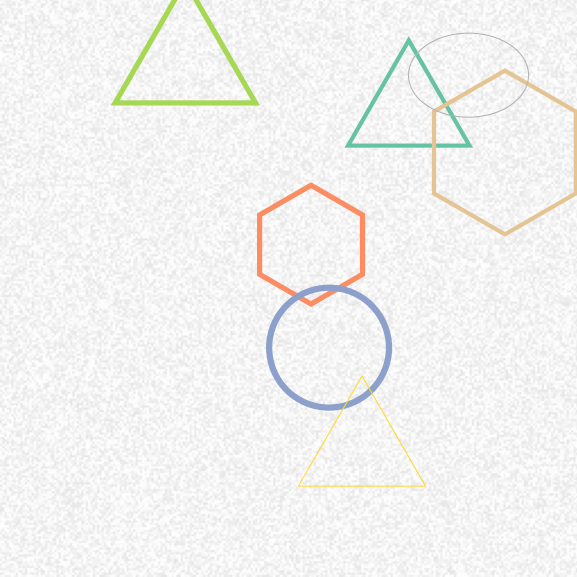[{"shape": "triangle", "thickness": 2, "radius": 0.61, "center": [0.708, 0.808]}, {"shape": "hexagon", "thickness": 2.5, "radius": 0.51, "center": [0.539, 0.576]}, {"shape": "circle", "thickness": 3, "radius": 0.52, "center": [0.57, 0.397]}, {"shape": "triangle", "thickness": 2.5, "radius": 0.7, "center": [0.321, 0.891]}, {"shape": "triangle", "thickness": 0.5, "radius": 0.64, "center": [0.627, 0.221]}, {"shape": "hexagon", "thickness": 2, "radius": 0.71, "center": [0.874, 0.735]}, {"shape": "oval", "thickness": 0.5, "radius": 0.52, "center": [0.811, 0.869]}]